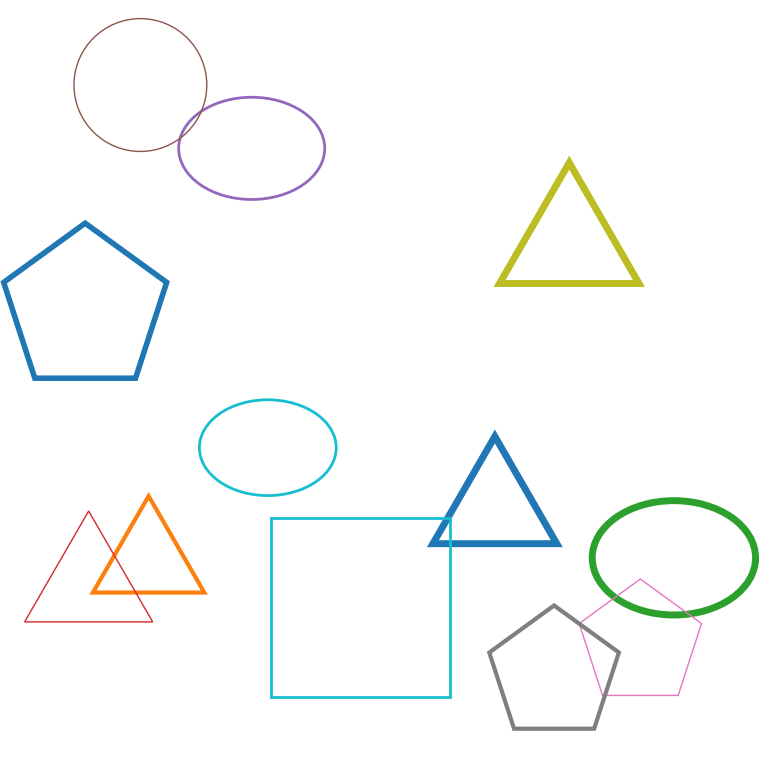[{"shape": "pentagon", "thickness": 2, "radius": 0.56, "center": [0.111, 0.599]}, {"shape": "triangle", "thickness": 2.5, "radius": 0.46, "center": [0.643, 0.34]}, {"shape": "triangle", "thickness": 1.5, "radius": 0.42, "center": [0.193, 0.272]}, {"shape": "oval", "thickness": 2.5, "radius": 0.53, "center": [0.875, 0.276]}, {"shape": "triangle", "thickness": 0.5, "radius": 0.48, "center": [0.115, 0.24]}, {"shape": "oval", "thickness": 1, "radius": 0.47, "center": [0.327, 0.807]}, {"shape": "circle", "thickness": 0.5, "radius": 0.43, "center": [0.182, 0.89]}, {"shape": "pentagon", "thickness": 0.5, "radius": 0.42, "center": [0.832, 0.164]}, {"shape": "pentagon", "thickness": 1.5, "radius": 0.44, "center": [0.72, 0.125]}, {"shape": "triangle", "thickness": 2.5, "radius": 0.52, "center": [0.739, 0.684]}, {"shape": "oval", "thickness": 1, "radius": 0.44, "center": [0.348, 0.419]}, {"shape": "square", "thickness": 1, "radius": 0.58, "center": [0.468, 0.211]}]